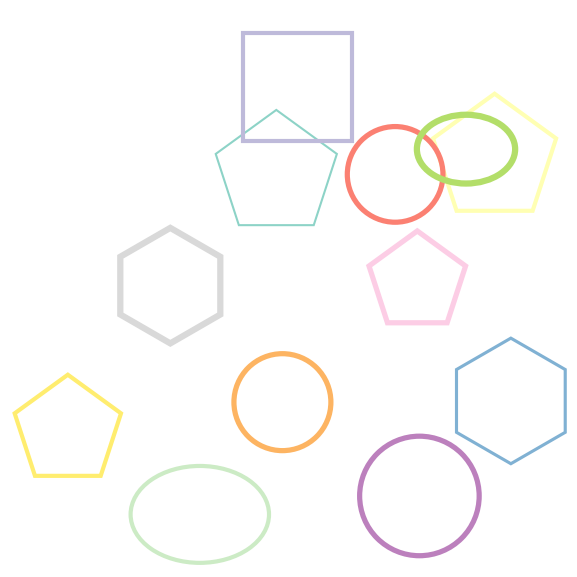[{"shape": "pentagon", "thickness": 1, "radius": 0.55, "center": [0.478, 0.698]}, {"shape": "pentagon", "thickness": 2, "radius": 0.56, "center": [0.856, 0.725]}, {"shape": "square", "thickness": 2, "radius": 0.47, "center": [0.515, 0.849]}, {"shape": "circle", "thickness": 2.5, "radius": 0.41, "center": [0.684, 0.697]}, {"shape": "hexagon", "thickness": 1.5, "radius": 0.54, "center": [0.885, 0.305]}, {"shape": "circle", "thickness": 2.5, "radius": 0.42, "center": [0.489, 0.303]}, {"shape": "oval", "thickness": 3, "radius": 0.43, "center": [0.807, 0.741]}, {"shape": "pentagon", "thickness": 2.5, "radius": 0.44, "center": [0.723, 0.511]}, {"shape": "hexagon", "thickness": 3, "radius": 0.5, "center": [0.295, 0.505]}, {"shape": "circle", "thickness": 2.5, "radius": 0.52, "center": [0.726, 0.14]}, {"shape": "oval", "thickness": 2, "radius": 0.6, "center": [0.346, 0.108]}, {"shape": "pentagon", "thickness": 2, "radius": 0.48, "center": [0.117, 0.253]}]